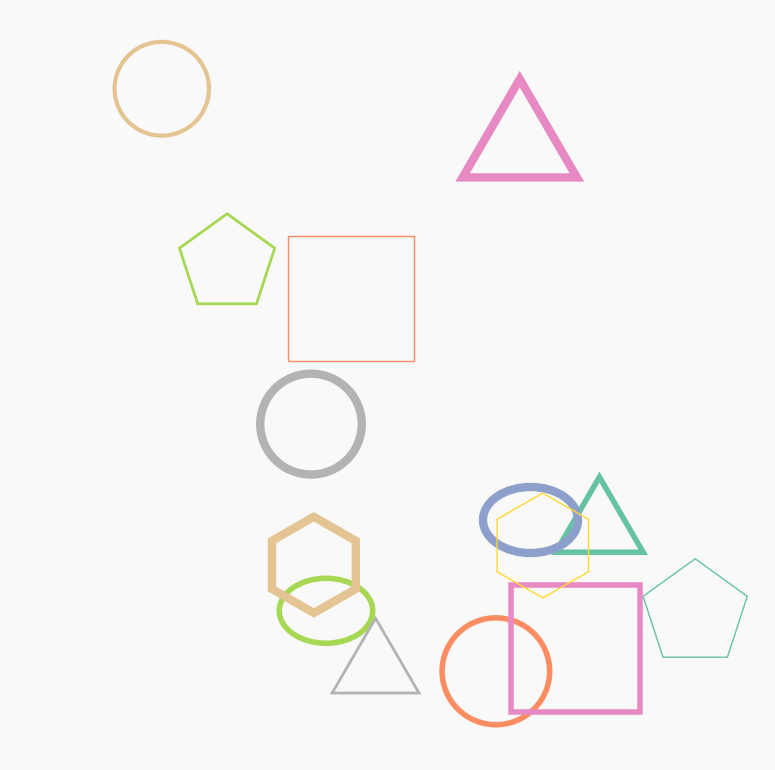[{"shape": "pentagon", "thickness": 0.5, "radius": 0.35, "center": [0.897, 0.204]}, {"shape": "triangle", "thickness": 2, "radius": 0.33, "center": [0.773, 0.315]}, {"shape": "circle", "thickness": 2, "radius": 0.35, "center": [0.64, 0.128]}, {"shape": "square", "thickness": 0.5, "radius": 0.41, "center": [0.453, 0.612]}, {"shape": "oval", "thickness": 3, "radius": 0.31, "center": [0.685, 0.325]}, {"shape": "square", "thickness": 2, "radius": 0.41, "center": [0.743, 0.158]}, {"shape": "triangle", "thickness": 3, "radius": 0.43, "center": [0.671, 0.812]}, {"shape": "oval", "thickness": 2, "radius": 0.3, "center": [0.421, 0.207]}, {"shape": "pentagon", "thickness": 1, "radius": 0.32, "center": [0.293, 0.658]}, {"shape": "hexagon", "thickness": 0.5, "radius": 0.34, "center": [0.7, 0.292]}, {"shape": "circle", "thickness": 1.5, "radius": 0.3, "center": [0.209, 0.885]}, {"shape": "hexagon", "thickness": 3, "radius": 0.31, "center": [0.405, 0.266]}, {"shape": "circle", "thickness": 3, "radius": 0.33, "center": [0.401, 0.449]}, {"shape": "triangle", "thickness": 1, "radius": 0.32, "center": [0.485, 0.132]}]